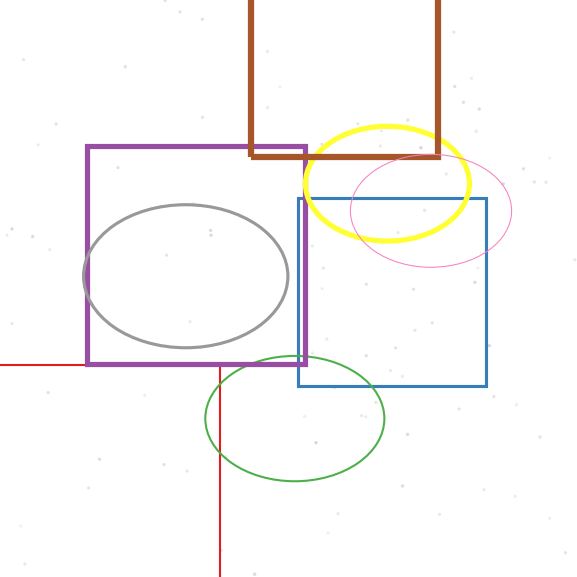[{"shape": "square", "thickness": 1, "radius": 0.96, "center": [0.188, 0.173]}, {"shape": "square", "thickness": 1.5, "radius": 0.81, "center": [0.679, 0.494]}, {"shape": "oval", "thickness": 1, "radius": 0.78, "center": [0.511, 0.274]}, {"shape": "square", "thickness": 2.5, "radius": 0.95, "center": [0.339, 0.557]}, {"shape": "oval", "thickness": 2.5, "radius": 0.71, "center": [0.671, 0.681]}, {"shape": "square", "thickness": 3, "radius": 0.81, "center": [0.596, 0.889]}, {"shape": "oval", "thickness": 0.5, "radius": 0.7, "center": [0.746, 0.634]}, {"shape": "oval", "thickness": 1.5, "radius": 0.88, "center": [0.322, 0.521]}]